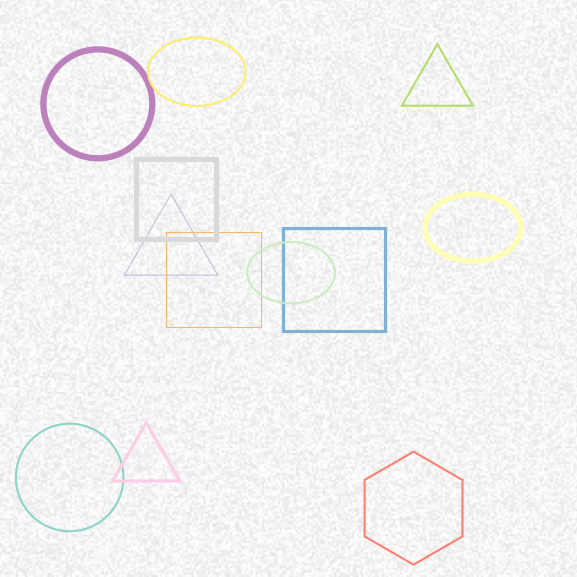[{"shape": "circle", "thickness": 1, "radius": 0.47, "center": [0.121, 0.172]}, {"shape": "oval", "thickness": 2.5, "radius": 0.41, "center": [0.819, 0.605]}, {"shape": "triangle", "thickness": 0.5, "radius": 0.47, "center": [0.296, 0.569]}, {"shape": "hexagon", "thickness": 1, "radius": 0.49, "center": [0.716, 0.119]}, {"shape": "square", "thickness": 1.5, "radius": 0.44, "center": [0.578, 0.515]}, {"shape": "square", "thickness": 0.5, "radius": 0.41, "center": [0.369, 0.515]}, {"shape": "triangle", "thickness": 1, "radius": 0.36, "center": [0.757, 0.852]}, {"shape": "triangle", "thickness": 1.5, "radius": 0.34, "center": [0.253, 0.2]}, {"shape": "square", "thickness": 2.5, "radius": 0.35, "center": [0.305, 0.655]}, {"shape": "circle", "thickness": 3, "radius": 0.47, "center": [0.169, 0.819]}, {"shape": "oval", "thickness": 1, "radius": 0.38, "center": [0.504, 0.527]}, {"shape": "oval", "thickness": 1, "radius": 0.42, "center": [0.341, 0.875]}]